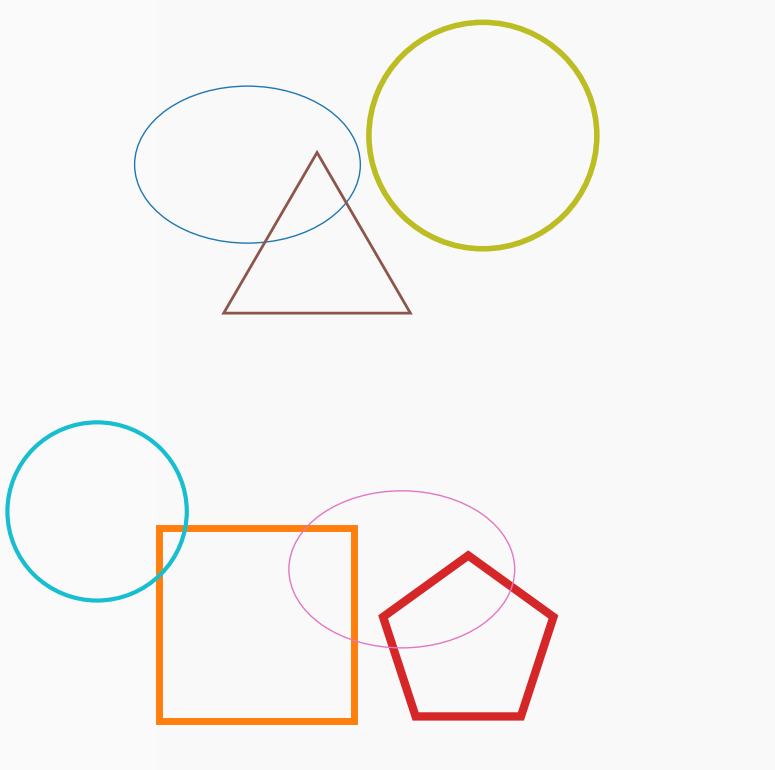[{"shape": "oval", "thickness": 0.5, "radius": 0.73, "center": [0.319, 0.786]}, {"shape": "square", "thickness": 2.5, "radius": 0.63, "center": [0.331, 0.189]}, {"shape": "pentagon", "thickness": 3, "radius": 0.58, "center": [0.604, 0.163]}, {"shape": "triangle", "thickness": 1, "radius": 0.7, "center": [0.409, 0.663]}, {"shape": "oval", "thickness": 0.5, "radius": 0.73, "center": [0.518, 0.261]}, {"shape": "circle", "thickness": 2, "radius": 0.74, "center": [0.623, 0.824]}, {"shape": "circle", "thickness": 1.5, "radius": 0.58, "center": [0.125, 0.336]}]